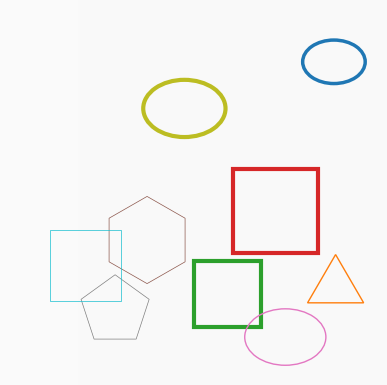[{"shape": "oval", "thickness": 2.5, "radius": 0.4, "center": [0.862, 0.839]}, {"shape": "triangle", "thickness": 1, "radius": 0.42, "center": [0.866, 0.255]}, {"shape": "square", "thickness": 3, "radius": 0.43, "center": [0.587, 0.236]}, {"shape": "square", "thickness": 3, "radius": 0.55, "center": [0.711, 0.452]}, {"shape": "hexagon", "thickness": 0.5, "radius": 0.57, "center": [0.38, 0.377]}, {"shape": "oval", "thickness": 1, "radius": 0.52, "center": [0.736, 0.125]}, {"shape": "pentagon", "thickness": 0.5, "radius": 0.46, "center": [0.297, 0.194]}, {"shape": "oval", "thickness": 3, "radius": 0.53, "center": [0.476, 0.718]}, {"shape": "square", "thickness": 0.5, "radius": 0.46, "center": [0.221, 0.31]}]